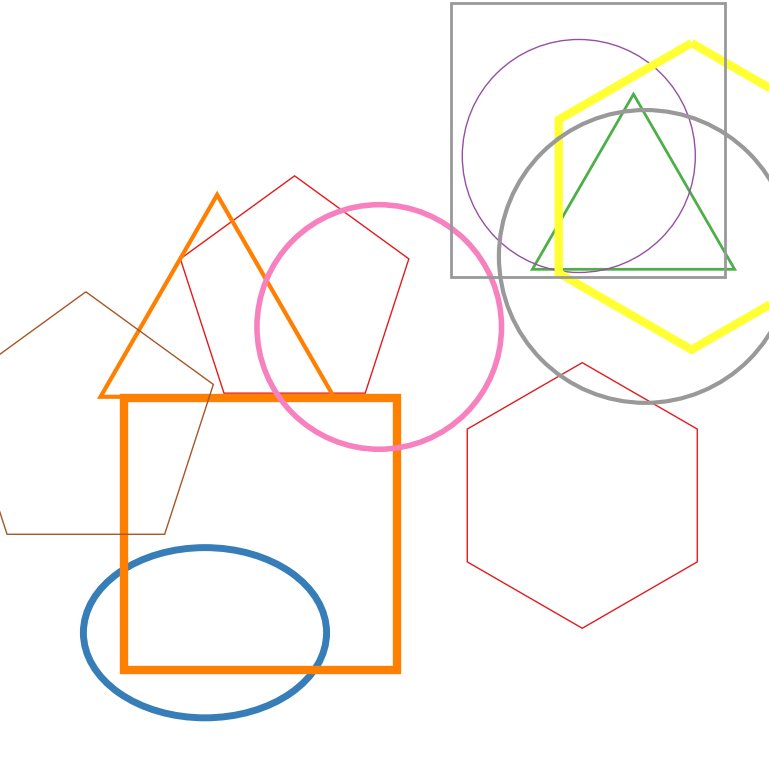[{"shape": "hexagon", "thickness": 0.5, "radius": 0.86, "center": [0.756, 0.357]}, {"shape": "pentagon", "thickness": 0.5, "radius": 0.78, "center": [0.383, 0.616]}, {"shape": "oval", "thickness": 2.5, "radius": 0.79, "center": [0.266, 0.178]}, {"shape": "triangle", "thickness": 1, "radius": 0.76, "center": [0.823, 0.726]}, {"shape": "circle", "thickness": 0.5, "radius": 0.76, "center": [0.752, 0.797]}, {"shape": "triangle", "thickness": 1.5, "radius": 0.87, "center": [0.282, 0.572]}, {"shape": "square", "thickness": 3, "radius": 0.88, "center": [0.338, 0.307]}, {"shape": "hexagon", "thickness": 3, "radius": 1.0, "center": [0.898, 0.745]}, {"shape": "pentagon", "thickness": 0.5, "radius": 0.87, "center": [0.111, 0.447]}, {"shape": "circle", "thickness": 2, "radius": 0.79, "center": [0.493, 0.575]}, {"shape": "square", "thickness": 1, "radius": 0.89, "center": [0.763, 0.818]}, {"shape": "circle", "thickness": 1.5, "radius": 0.95, "center": [0.838, 0.667]}]